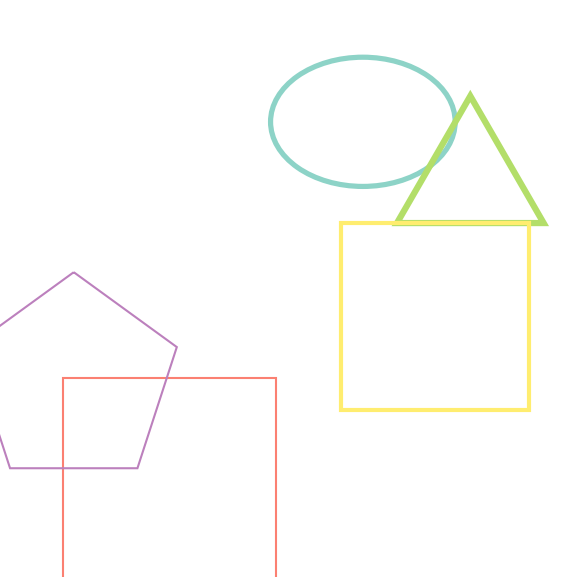[{"shape": "oval", "thickness": 2.5, "radius": 0.8, "center": [0.628, 0.788]}, {"shape": "square", "thickness": 1, "radius": 0.92, "center": [0.293, 0.161]}, {"shape": "triangle", "thickness": 3, "radius": 0.73, "center": [0.814, 0.686]}, {"shape": "pentagon", "thickness": 1, "radius": 0.94, "center": [0.128, 0.34]}, {"shape": "square", "thickness": 2, "radius": 0.81, "center": [0.753, 0.451]}]